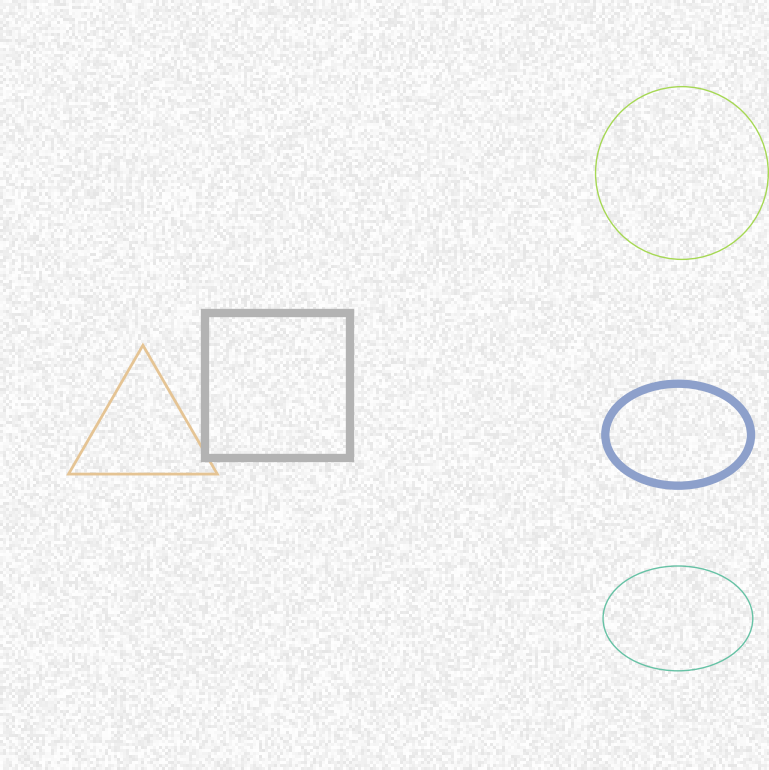[{"shape": "oval", "thickness": 0.5, "radius": 0.49, "center": [0.88, 0.197]}, {"shape": "oval", "thickness": 3, "radius": 0.47, "center": [0.881, 0.435]}, {"shape": "circle", "thickness": 0.5, "radius": 0.56, "center": [0.886, 0.775]}, {"shape": "triangle", "thickness": 1, "radius": 0.56, "center": [0.186, 0.44]}, {"shape": "square", "thickness": 3, "radius": 0.47, "center": [0.361, 0.499]}]